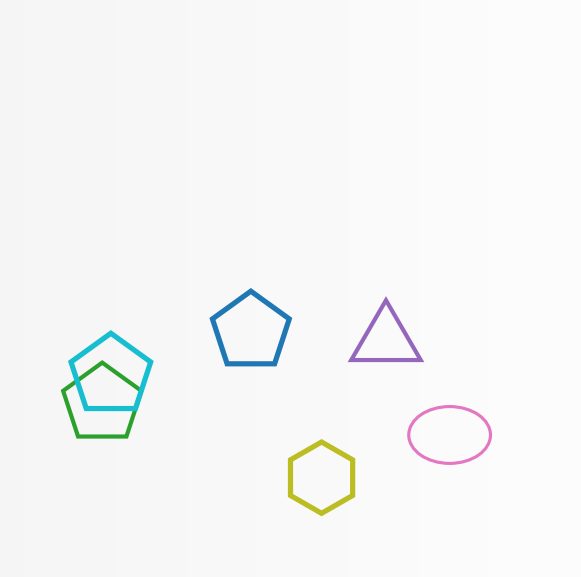[{"shape": "pentagon", "thickness": 2.5, "radius": 0.35, "center": [0.432, 0.425]}, {"shape": "pentagon", "thickness": 2, "radius": 0.35, "center": [0.176, 0.3]}, {"shape": "triangle", "thickness": 2, "radius": 0.34, "center": [0.664, 0.41]}, {"shape": "oval", "thickness": 1.5, "radius": 0.35, "center": [0.774, 0.246]}, {"shape": "hexagon", "thickness": 2.5, "radius": 0.31, "center": [0.553, 0.172]}, {"shape": "pentagon", "thickness": 2.5, "radius": 0.36, "center": [0.191, 0.35]}]